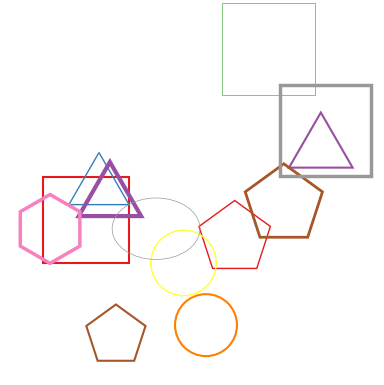[{"shape": "pentagon", "thickness": 1, "radius": 0.49, "center": [0.61, 0.382]}, {"shape": "square", "thickness": 1.5, "radius": 0.56, "center": [0.223, 0.428]}, {"shape": "triangle", "thickness": 1, "radius": 0.45, "center": [0.257, 0.514]}, {"shape": "square", "thickness": 0.5, "radius": 0.6, "center": [0.697, 0.873]}, {"shape": "triangle", "thickness": 3, "radius": 0.47, "center": [0.285, 0.486]}, {"shape": "triangle", "thickness": 1.5, "radius": 0.48, "center": [0.833, 0.612]}, {"shape": "circle", "thickness": 1.5, "radius": 0.4, "center": [0.535, 0.155]}, {"shape": "circle", "thickness": 1, "radius": 0.43, "center": [0.477, 0.317]}, {"shape": "pentagon", "thickness": 2, "radius": 0.53, "center": [0.737, 0.469]}, {"shape": "pentagon", "thickness": 1.5, "radius": 0.4, "center": [0.301, 0.128]}, {"shape": "hexagon", "thickness": 2.5, "radius": 0.45, "center": [0.13, 0.405]}, {"shape": "square", "thickness": 2.5, "radius": 0.59, "center": [0.845, 0.66]}, {"shape": "oval", "thickness": 0.5, "radius": 0.57, "center": [0.405, 0.406]}]